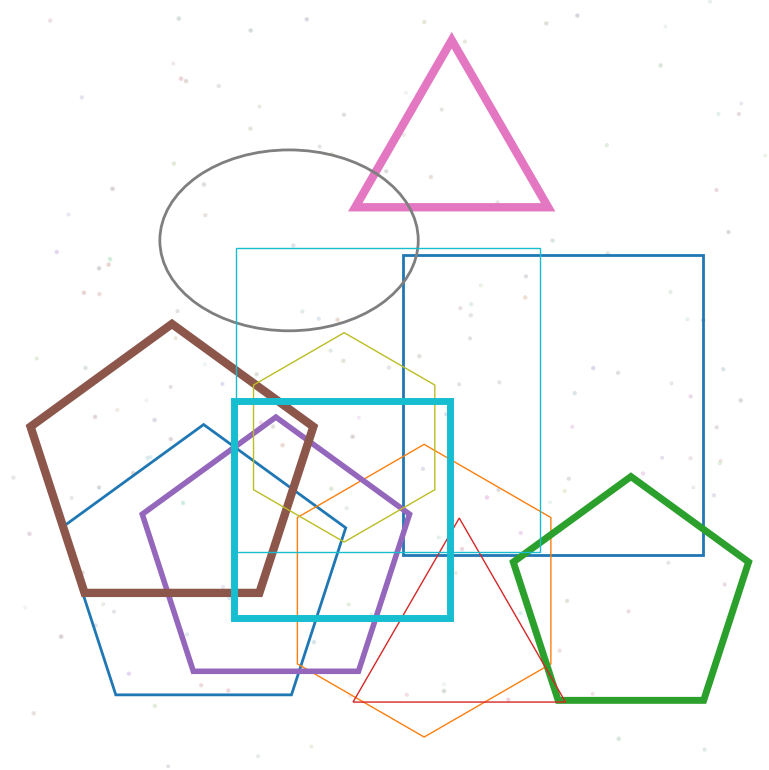[{"shape": "pentagon", "thickness": 1, "radius": 0.97, "center": [0.264, 0.255]}, {"shape": "square", "thickness": 1, "radius": 0.97, "center": [0.718, 0.475]}, {"shape": "hexagon", "thickness": 0.5, "radius": 0.95, "center": [0.551, 0.233]}, {"shape": "pentagon", "thickness": 2.5, "radius": 0.8, "center": [0.819, 0.22]}, {"shape": "triangle", "thickness": 0.5, "radius": 0.8, "center": [0.596, 0.168]}, {"shape": "pentagon", "thickness": 2, "radius": 0.91, "center": [0.358, 0.276]}, {"shape": "pentagon", "thickness": 3, "radius": 0.97, "center": [0.223, 0.386]}, {"shape": "triangle", "thickness": 3, "radius": 0.72, "center": [0.587, 0.803]}, {"shape": "oval", "thickness": 1, "radius": 0.84, "center": [0.375, 0.688]}, {"shape": "hexagon", "thickness": 0.5, "radius": 0.68, "center": [0.447, 0.432]}, {"shape": "square", "thickness": 0.5, "radius": 0.99, "center": [0.504, 0.481]}, {"shape": "square", "thickness": 2.5, "radius": 0.7, "center": [0.444, 0.338]}]